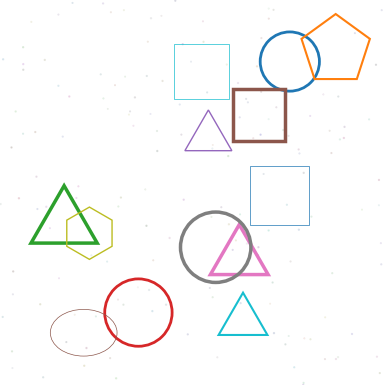[{"shape": "circle", "thickness": 2, "radius": 0.38, "center": [0.753, 0.84]}, {"shape": "square", "thickness": 0.5, "radius": 0.38, "center": [0.726, 0.493]}, {"shape": "pentagon", "thickness": 1.5, "radius": 0.47, "center": [0.872, 0.87]}, {"shape": "triangle", "thickness": 2.5, "radius": 0.5, "center": [0.167, 0.418]}, {"shape": "circle", "thickness": 2, "radius": 0.44, "center": [0.36, 0.188]}, {"shape": "triangle", "thickness": 1, "radius": 0.35, "center": [0.541, 0.644]}, {"shape": "square", "thickness": 2.5, "radius": 0.34, "center": [0.673, 0.701]}, {"shape": "oval", "thickness": 0.5, "radius": 0.43, "center": [0.217, 0.136]}, {"shape": "triangle", "thickness": 2.5, "radius": 0.43, "center": [0.621, 0.33]}, {"shape": "circle", "thickness": 2.5, "radius": 0.46, "center": [0.56, 0.358]}, {"shape": "hexagon", "thickness": 1, "radius": 0.34, "center": [0.232, 0.394]}, {"shape": "square", "thickness": 0.5, "radius": 0.36, "center": [0.524, 0.813]}, {"shape": "triangle", "thickness": 1.5, "radius": 0.37, "center": [0.631, 0.167]}]